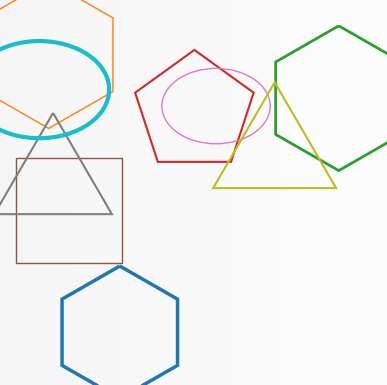[{"shape": "hexagon", "thickness": 2.5, "radius": 0.86, "center": [0.309, 0.137]}, {"shape": "hexagon", "thickness": 1, "radius": 0.96, "center": [0.126, 0.858]}, {"shape": "hexagon", "thickness": 2, "radius": 0.94, "center": [0.874, 0.745]}, {"shape": "pentagon", "thickness": 1.5, "radius": 0.8, "center": [0.502, 0.71]}, {"shape": "square", "thickness": 1, "radius": 0.68, "center": [0.179, 0.454]}, {"shape": "oval", "thickness": 1, "radius": 0.7, "center": [0.557, 0.724]}, {"shape": "triangle", "thickness": 1.5, "radius": 0.88, "center": [0.137, 0.531]}, {"shape": "triangle", "thickness": 1.5, "radius": 0.92, "center": [0.709, 0.603]}, {"shape": "oval", "thickness": 3, "radius": 0.9, "center": [0.101, 0.767]}]